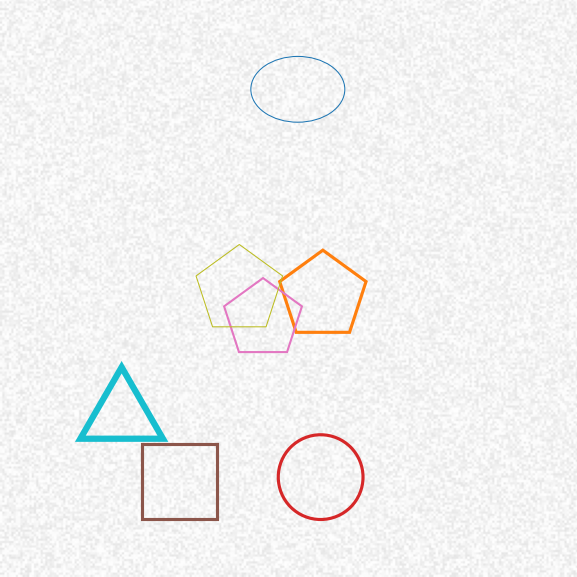[{"shape": "oval", "thickness": 0.5, "radius": 0.41, "center": [0.516, 0.844]}, {"shape": "pentagon", "thickness": 1.5, "radius": 0.39, "center": [0.559, 0.487]}, {"shape": "circle", "thickness": 1.5, "radius": 0.37, "center": [0.555, 0.173]}, {"shape": "square", "thickness": 1.5, "radius": 0.32, "center": [0.31, 0.165]}, {"shape": "pentagon", "thickness": 1, "radius": 0.35, "center": [0.455, 0.447]}, {"shape": "pentagon", "thickness": 0.5, "radius": 0.39, "center": [0.414, 0.497]}, {"shape": "triangle", "thickness": 3, "radius": 0.41, "center": [0.211, 0.281]}]